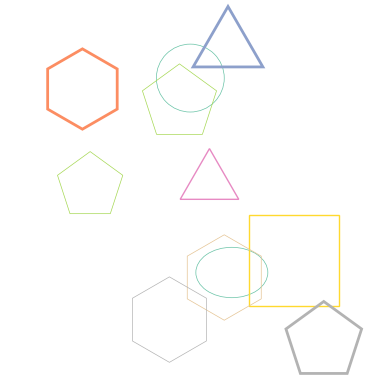[{"shape": "oval", "thickness": 0.5, "radius": 0.47, "center": [0.602, 0.292]}, {"shape": "circle", "thickness": 0.5, "radius": 0.44, "center": [0.494, 0.797]}, {"shape": "hexagon", "thickness": 2, "radius": 0.52, "center": [0.214, 0.769]}, {"shape": "triangle", "thickness": 2, "radius": 0.52, "center": [0.592, 0.878]}, {"shape": "triangle", "thickness": 1, "radius": 0.44, "center": [0.544, 0.526]}, {"shape": "pentagon", "thickness": 0.5, "radius": 0.51, "center": [0.466, 0.733]}, {"shape": "pentagon", "thickness": 0.5, "radius": 0.45, "center": [0.234, 0.517]}, {"shape": "square", "thickness": 1, "radius": 0.59, "center": [0.764, 0.323]}, {"shape": "hexagon", "thickness": 0.5, "radius": 0.55, "center": [0.582, 0.279]}, {"shape": "hexagon", "thickness": 0.5, "radius": 0.55, "center": [0.44, 0.17]}, {"shape": "pentagon", "thickness": 2, "radius": 0.52, "center": [0.841, 0.114]}]